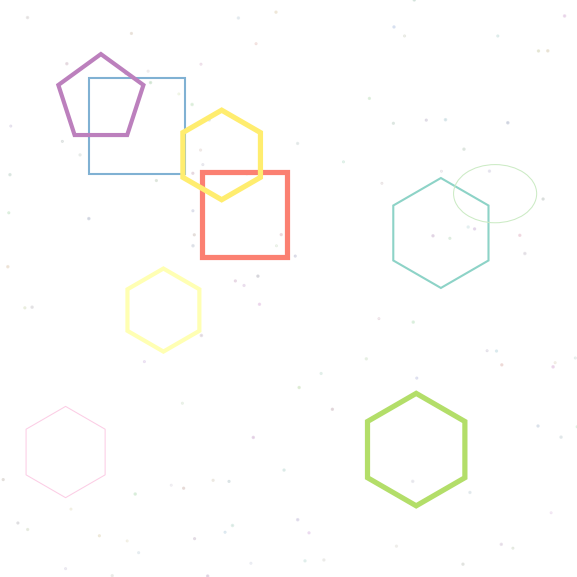[{"shape": "hexagon", "thickness": 1, "radius": 0.48, "center": [0.763, 0.596]}, {"shape": "hexagon", "thickness": 2, "radius": 0.36, "center": [0.283, 0.462]}, {"shape": "square", "thickness": 2.5, "radius": 0.37, "center": [0.423, 0.628]}, {"shape": "square", "thickness": 1, "radius": 0.42, "center": [0.236, 0.782]}, {"shape": "hexagon", "thickness": 2.5, "radius": 0.49, "center": [0.721, 0.221]}, {"shape": "hexagon", "thickness": 0.5, "radius": 0.4, "center": [0.114, 0.216]}, {"shape": "pentagon", "thickness": 2, "radius": 0.39, "center": [0.175, 0.828]}, {"shape": "oval", "thickness": 0.5, "radius": 0.36, "center": [0.857, 0.664]}, {"shape": "hexagon", "thickness": 2.5, "radius": 0.39, "center": [0.384, 0.731]}]